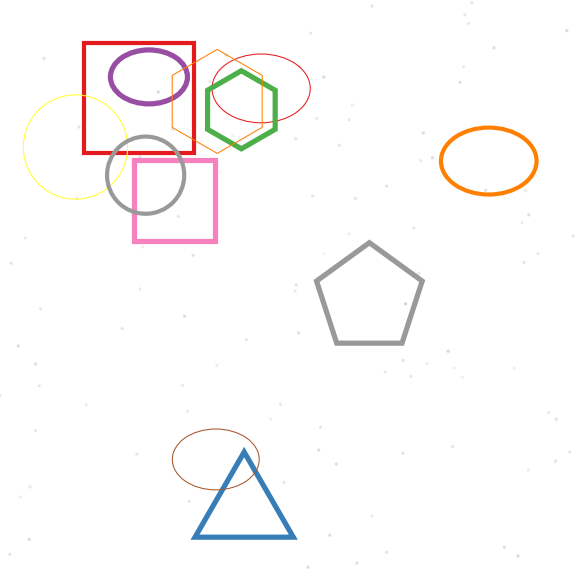[{"shape": "oval", "thickness": 0.5, "radius": 0.43, "center": [0.452, 0.846]}, {"shape": "square", "thickness": 2, "radius": 0.47, "center": [0.241, 0.829]}, {"shape": "triangle", "thickness": 2.5, "radius": 0.49, "center": [0.423, 0.118]}, {"shape": "hexagon", "thickness": 2.5, "radius": 0.34, "center": [0.418, 0.809]}, {"shape": "oval", "thickness": 2.5, "radius": 0.33, "center": [0.258, 0.866]}, {"shape": "oval", "thickness": 2, "radius": 0.41, "center": [0.846, 0.72]}, {"shape": "hexagon", "thickness": 0.5, "radius": 0.45, "center": [0.376, 0.824]}, {"shape": "circle", "thickness": 0.5, "radius": 0.45, "center": [0.131, 0.745]}, {"shape": "oval", "thickness": 0.5, "radius": 0.38, "center": [0.374, 0.204]}, {"shape": "square", "thickness": 2.5, "radius": 0.35, "center": [0.303, 0.652]}, {"shape": "circle", "thickness": 2, "radius": 0.33, "center": [0.252, 0.696]}, {"shape": "pentagon", "thickness": 2.5, "radius": 0.48, "center": [0.64, 0.483]}]